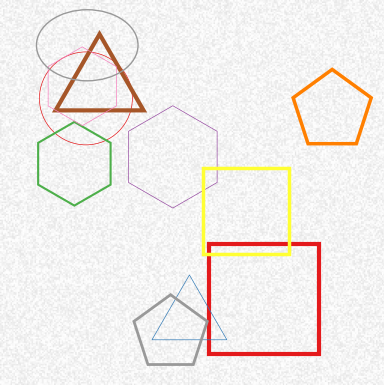[{"shape": "square", "thickness": 3, "radius": 0.71, "center": [0.686, 0.224]}, {"shape": "circle", "thickness": 0.5, "radius": 0.6, "center": [0.223, 0.744]}, {"shape": "triangle", "thickness": 0.5, "radius": 0.56, "center": [0.492, 0.174]}, {"shape": "hexagon", "thickness": 1.5, "radius": 0.54, "center": [0.193, 0.575]}, {"shape": "hexagon", "thickness": 0.5, "radius": 0.66, "center": [0.449, 0.592]}, {"shape": "pentagon", "thickness": 2.5, "radius": 0.53, "center": [0.863, 0.713]}, {"shape": "square", "thickness": 2.5, "radius": 0.56, "center": [0.639, 0.451]}, {"shape": "triangle", "thickness": 3, "radius": 0.66, "center": [0.259, 0.779]}, {"shape": "hexagon", "thickness": 0.5, "radius": 0.51, "center": [0.214, 0.776]}, {"shape": "pentagon", "thickness": 2, "radius": 0.5, "center": [0.443, 0.134]}, {"shape": "oval", "thickness": 1, "radius": 0.66, "center": [0.227, 0.882]}]